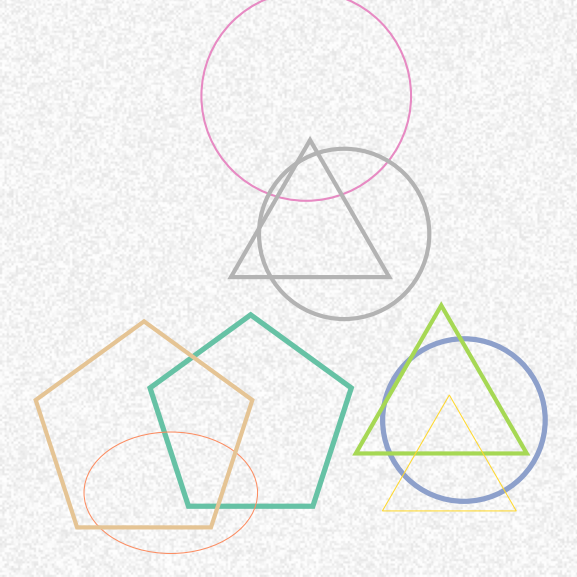[{"shape": "pentagon", "thickness": 2.5, "radius": 0.92, "center": [0.434, 0.271]}, {"shape": "oval", "thickness": 0.5, "radius": 0.75, "center": [0.296, 0.146]}, {"shape": "circle", "thickness": 2.5, "radius": 0.7, "center": [0.803, 0.272]}, {"shape": "circle", "thickness": 1, "radius": 0.91, "center": [0.53, 0.833]}, {"shape": "triangle", "thickness": 2, "radius": 0.85, "center": [0.764, 0.299]}, {"shape": "triangle", "thickness": 0.5, "radius": 0.67, "center": [0.778, 0.181]}, {"shape": "pentagon", "thickness": 2, "radius": 0.99, "center": [0.249, 0.245]}, {"shape": "triangle", "thickness": 2, "radius": 0.79, "center": [0.537, 0.598]}, {"shape": "circle", "thickness": 2, "radius": 0.74, "center": [0.596, 0.594]}]